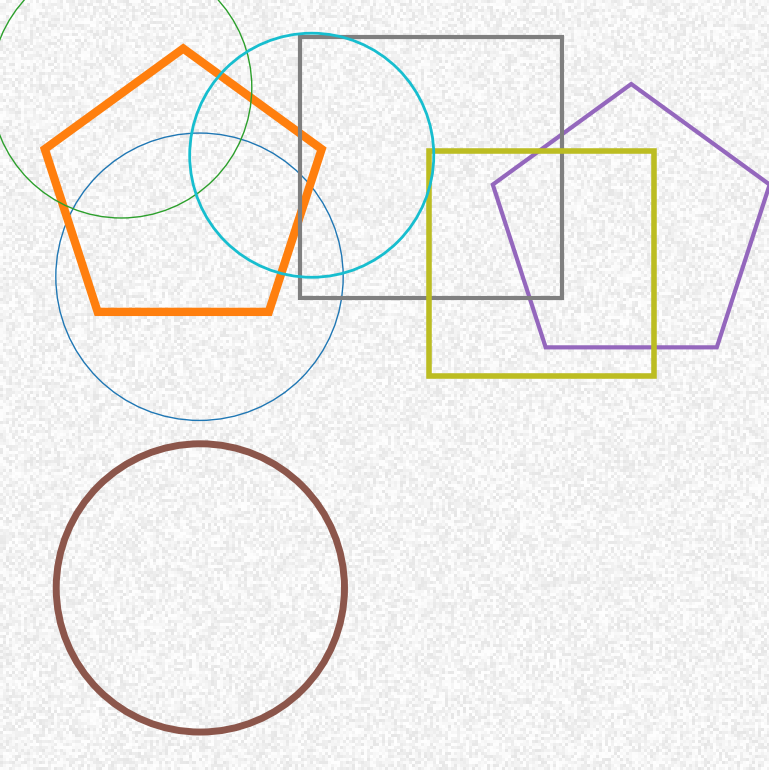[{"shape": "circle", "thickness": 0.5, "radius": 0.93, "center": [0.259, 0.641]}, {"shape": "pentagon", "thickness": 3, "radius": 0.95, "center": [0.238, 0.748]}, {"shape": "circle", "thickness": 0.5, "radius": 0.85, "center": [0.157, 0.886]}, {"shape": "pentagon", "thickness": 1.5, "radius": 0.95, "center": [0.82, 0.702]}, {"shape": "circle", "thickness": 2.5, "radius": 0.94, "center": [0.26, 0.236]}, {"shape": "square", "thickness": 1.5, "radius": 0.85, "center": [0.56, 0.783]}, {"shape": "square", "thickness": 2, "radius": 0.73, "center": [0.703, 0.658]}, {"shape": "circle", "thickness": 1, "radius": 0.79, "center": [0.405, 0.798]}]